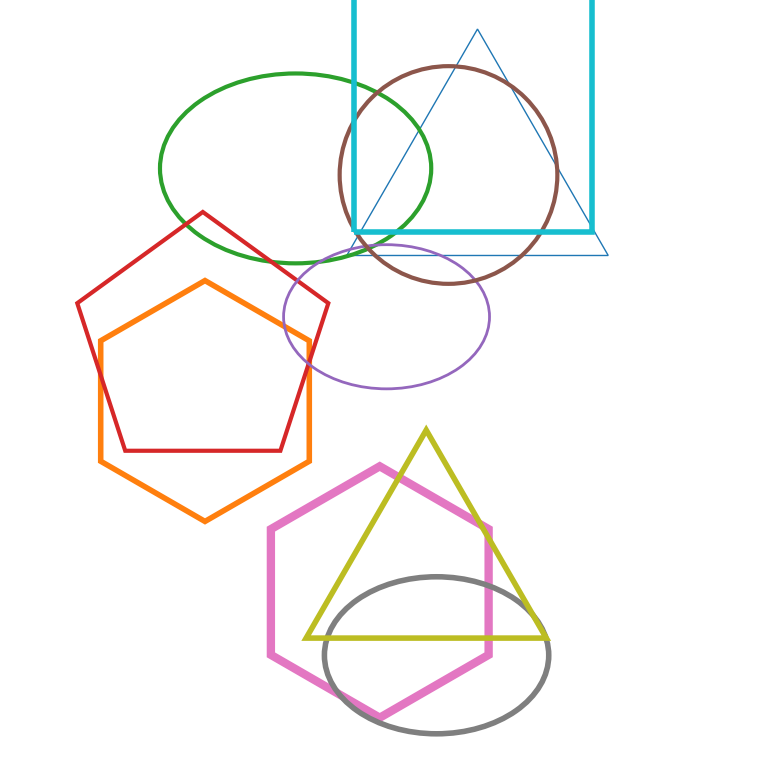[{"shape": "triangle", "thickness": 0.5, "radius": 0.98, "center": [0.62, 0.766]}, {"shape": "hexagon", "thickness": 2, "radius": 0.78, "center": [0.266, 0.479]}, {"shape": "oval", "thickness": 1.5, "radius": 0.88, "center": [0.384, 0.781]}, {"shape": "pentagon", "thickness": 1.5, "radius": 0.86, "center": [0.263, 0.553]}, {"shape": "oval", "thickness": 1, "radius": 0.67, "center": [0.502, 0.589]}, {"shape": "circle", "thickness": 1.5, "radius": 0.71, "center": [0.582, 0.773]}, {"shape": "hexagon", "thickness": 3, "radius": 0.82, "center": [0.493, 0.231]}, {"shape": "oval", "thickness": 2, "radius": 0.73, "center": [0.567, 0.149]}, {"shape": "triangle", "thickness": 2, "radius": 0.9, "center": [0.554, 0.261]}, {"shape": "square", "thickness": 2, "radius": 0.77, "center": [0.615, 0.854]}]